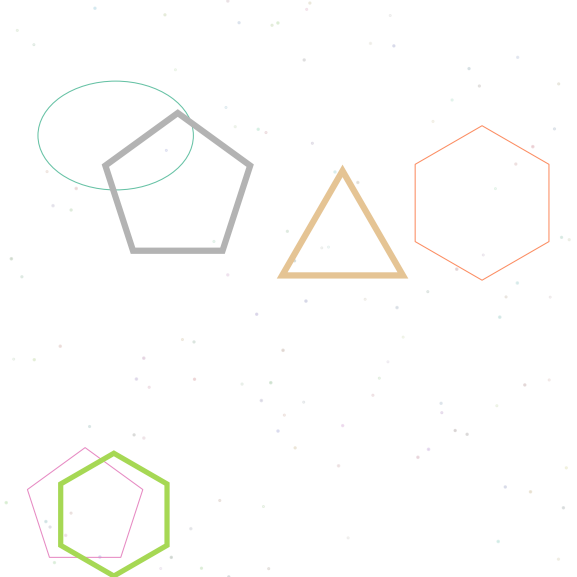[{"shape": "oval", "thickness": 0.5, "radius": 0.67, "center": [0.2, 0.764]}, {"shape": "hexagon", "thickness": 0.5, "radius": 0.67, "center": [0.835, 0.648]}, {"shape": "pentagon", "thickness": 0.5, "radius": 0.53, "center": [0.147, 0.119]}, {"shape": "hexagon", "thickness": 2.5, "radius": 0.53, "center": [0.197, 0.108]}, {"shape": "triangle", "thickness": 3, "radius": 0.6, "center": [0.593, 0.583]}, {"shape": "pentagon", "thickness": 3, "radius": 0.66, "center": [0.308, 0.672]}]